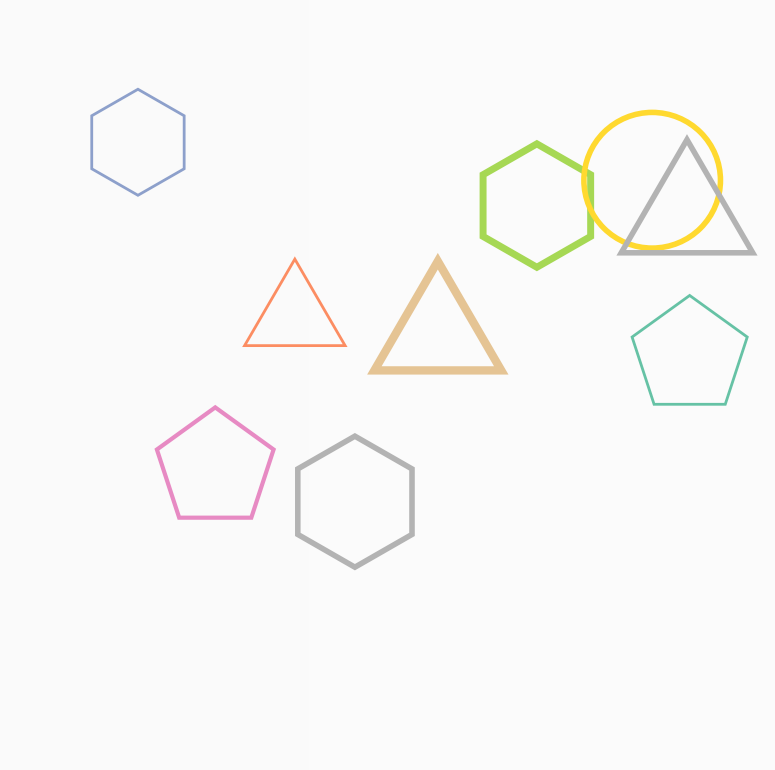[{"shape": "pentagon", "thickness": 1, "radius": 0.39, "center": [0.89, 0.538]}, {"shape": "triangle", "thickness": 1, "radius": 0.37, "center": [0.38, 0.589]}, {"shape": "hexagon", "thickness": 1, "radius": 0.34, "center": [0.178, 0.815]}, {"shape": "pentagon", "thickness": 1.5, "radius": 0.4, "center": [0.278, 0.392]}, {"shape": "hexagon", "thickness": 2.5, "radius": 0.4, "center": [0.693, 0.733]}, {"shape": "circle", "thickness": 2, "radius": 0.44, "center": [0.842, 0.766]}, {"shape": "triangle", "thickness": 3, "radius": 0.47, "center": [0.565, 0.566]}, {"shape": "hexagon", "thickness": 2, "radius": 0.43, "center": [0.458, 0.348]}, {"shape": "triangle", "thickness": 2, "radius": 0.49, "center": [0.886, 0.721]}]